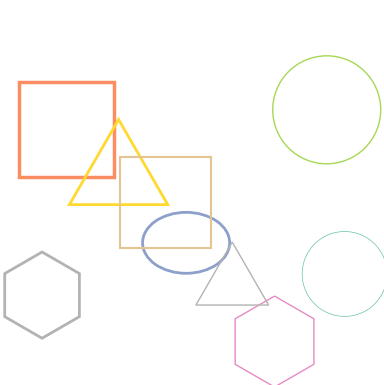[{"shape": "circle", "thickness": 0.5, "radius": 0.55, "center": [0.895, 0.288]}, {"shape": "square", "thickness": 2.5, "radius": 0.62, "center": [0.172, 0.665]}, {"shape": "oval", "thickness": 2, "radius": 0.57, "center": [0.483, 0.369]}, {"shape": "hexagon", "thickness": 1, "radius": 0.59, "center": [0.713, 0.113]}, {"shape": "circle", "thickness": 1, "radius": 0.7, "center": [0.849, 0.715]}, {"shape": "triangle", "thickness": 2, "radius": 0.74, "center": [0.308, 0.542]}, {"shape": "square", "thickness": 1.5, "radius": 0.59, "center": [0.431, 0.473]}, {"shape": "triangle", "thickness": 1, "radius": 0.54, "center": [0.603, 0.262]}, {"shape": "hexagon", "thickness": 2, "radius": 0.56, "center": [0.109, 0.233]}]